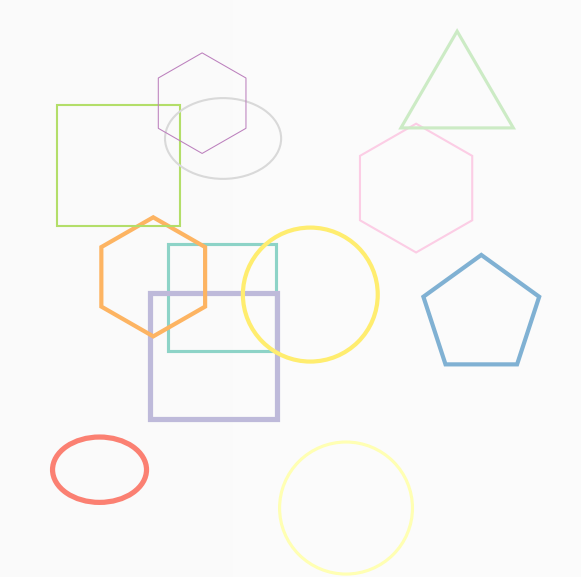[{"shape": "square", "thickness": 1.5, "radius": 0.46, "center": [0.382, 0.485]}, {"shape": "circle", "thickness": 1.5, "radius": 0.57, "center": [0.595, 0.119]}, {"shape": "square", "thickness": 2.5, "radius": 0.54, "center": [0.367, 0.383]}, {"shape": "oval", "thickness": 2.5, "radius": 0.4, "center": [0.171, 0.186]}, {"shape": "pentagon", "thickness": 2, "radius": 0.52, "center": [0.828, 0.453]}, {"shape": "hexagon", "thickness": 2, "radius": 0.52, "center": [0.264, 0.52]}, {"shape": "square", "thickness": 1, "radius": 0.53, "center": [0.204, 0.713]}, {"shape": "hexagon", "thickness": 1, "radius": 0.56, "center": [0.716, 0.673]}, {"shape": "oval", "thickness": 1, "radius": 0.5, "center": [0.384, 0.759]}, {"shape": "hexagon", "thickness": 0.5, "radius": 0.44, "center": [0.348, 0.821]}, {"shape": "triangle", "thickness": 1.5, "radius": 0.56, "center": [0.786, 0.833]}, {"shape": "circle", "thickness": 2, "radius": 0.58, "center": [0.534, 0.489]}]